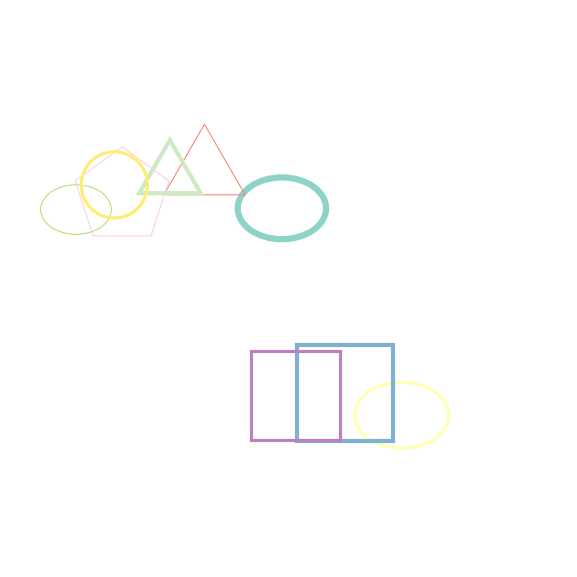[{"shape": "oval", "thickness": 3, "radius": 0.38, "center": [0.488, 0.638]}, {"shape": "oval", "thickness": 1.5, "radius": 0.41, "center": [0.695, 0.28]}, {"shape": "triangle", "thickness": 0.5, "radius": 0.41, "center": [0.354, 0.702]}, {"shape": "square", "thickness": 2, "radius": 0.42, "center": [0.597, 0.318]}, {"shape": "oval", "thickness": 0.5, "radius": 0.31, "center": [0.132, 0.636]}, {"shape": "pentagon", "thickness": 0.5, "radius": 0.43, "center": [0.211, 0.66]}, {"shape": "square", "thickness": 1.5, "radius": 0.39, "center": [0.512, 0.314]}, {"shape": "triangle", "thickness": 2, "radius": 0.31, "center": [0.294, 0.695]}, {"shape": "circle", "thickness": 1.5, "radius": 0.29, "center": [0.198, 0.679]}]